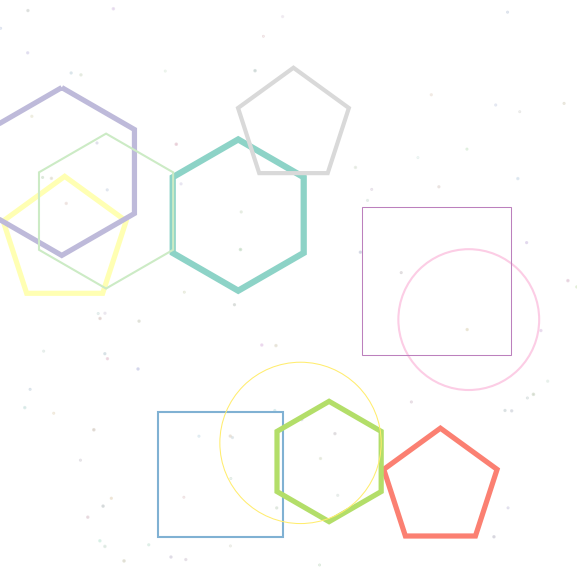[{"shape": "hexagon", "thickness": 3, "radius": 0.65, "center": [0.412, 0.627]}, {"shape": "pentagon", "thickness": 2.5, "radius": 0.56, "center": [0.112, 0.582]}, {"shape": "hexagon", "thickness": 2.5, "radius": 0.73, "center": [0.107, 0.702]}, {"shape": "pentagon", "thickness": 2.5, "radius": 0.52, "center": [0.763, 0.154]}, {"shape": "square", "thickness": 1, "radius": 0.54, "center": [0.382, 0.177]}, {"shape": "hexagon", "thickness": 2.5, "radius": 0.52, "center": [0.57, 0.2]}, {"shape": "circle", "thickness": 1, "radius": 0.61, "center": [0.812, 0.446]}, {"shape": "pentagon", "thickness": 2, "radius": 0.5, "center": [0.508, 0.781]}, {"shape": "square", "thickness": 0.5, "radius": 0.64, "center": [0.756, 0.513]}, {"shape": "hexagon", "thickness": 1, "radius": 0.67, "center": [0.184, 0.634]}, {"shape": "circle", "thickness": 0.5, "radius": 0.7, "center": [0.52, 0.232]}]